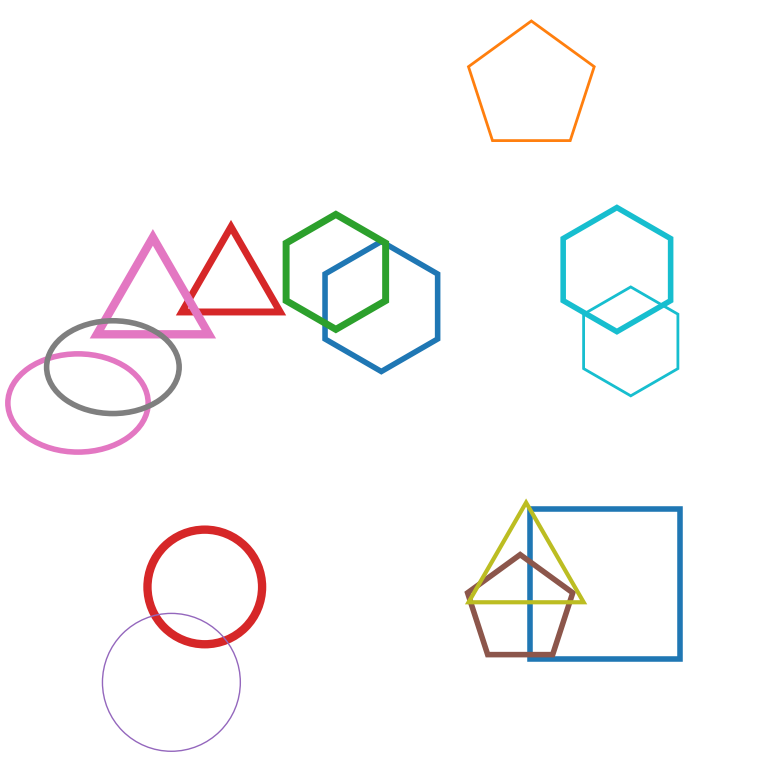[{"shape": "square", "thickness": 2, "radius": 0.49, "center": [0.786, 0.242]}, {"shape": "hexagon", "thickness": 2, "radius": 0.42, "center": [0.495, 0.602]}, {"shape": "pentagon", "thickness": 1, "radius": 0.43, "center": [0.69, 0.887]}, {"shape": "hexagon", "thickness": 2.5, "radius": 0.37, "center": [0.436, 0.647]}, {"shape": "circle", "thickness": 3, "radius": 0.37, "center": [0.266, 0.238]}, {"shape": "triangle", "thickness": 2.5, "radius": 0.37, "center": [0.3, 0.632]}, {"shape": "circle", "thickness": 0.5, "radius": 0.45, "center": [0.223, 0.114]}, {"shape": "pentagon", "thickness": 2, "radius": 0.36, "center": [0.676, 0.208]}, {"shape": "oval", "thickness": 2, "radius": 0.46, "center": [0.101, 0.477]}, {"shape": "triangle", "thickness": 3, "radius": 0.42, "center": [0.199, 0.608]}, {"shape": "oval", "thickness": 2, "radius": 0.43, "center": [0.147, 0.523]}, {"shape": "triangle", "thickness": 1.5, "radius": 0.43, "center": [0.683, 0.261]}, {"shape": "hexagon", "thickness": 1, "radius": 0.35, "center": [0.819, 0.557]}, {"shape": "hexagon", "thickness": 2, "radius": 0.4, "center": [0.801, 0.65]}]